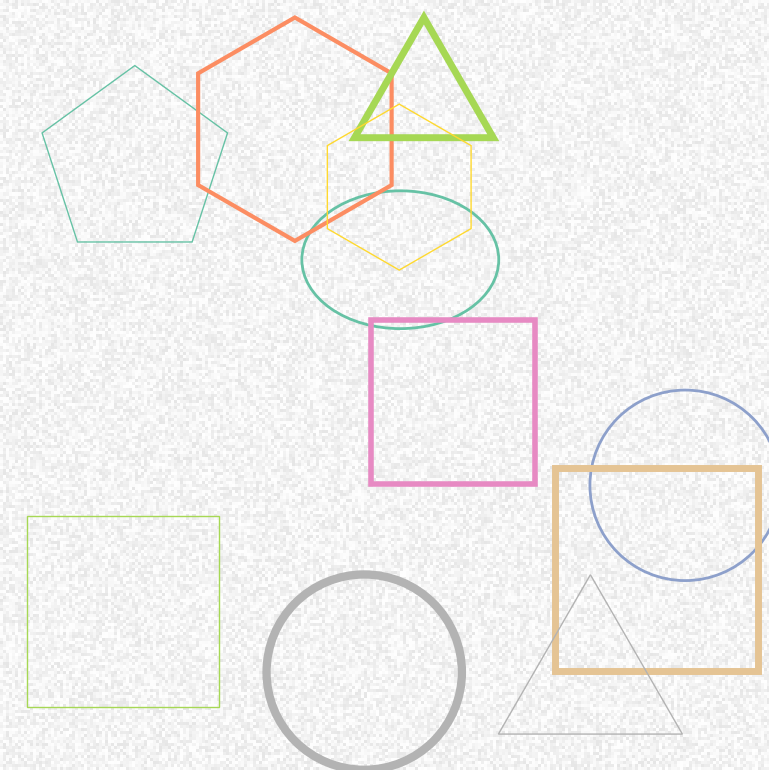[{"shape": "oval", "thickness": 1, "radius": 0.64, "center": [0.52, 0.663]}, {"shape": "pentagon", "thickness": 0.5, "radius": 0.63, "center": [0.175, 0.788]}, {"shape": "hexagon", "thickness": 1.5, "radius": 0.73, "center": [0.383, 0.832]}, {"shape": "circle", "thickness": 1, "radius": 0.62, "center": [0.89, 0.37]}, {"shape": "square", "thickness": 2, "radius": 0.53, "center": [0.589, 0.478]}, {"shape": "square", "thickness": 0.5, "radius": 0.62, "center": [0.16, 0.206]}, {"shape": "triangle", "thickness": 2.5, "radius": 0.52, "center": [0.551, 0.873]}, {"shape": "hexagon", "thickness": 0.5, "radius": 0.54, "center": [0.518, 0.757]}, {"shape": "square", "thickness": 2.5, "radius": 0.66, "center": [0.852, 0.26]}, {"shape": "circle", "thickness": 3, "radius": 0.63, "center": [0.473, 0.127]}, {"shape": "triangle", "thickness": 0.5, "radius": 0.69, "center": [0.767, 0.116]}]